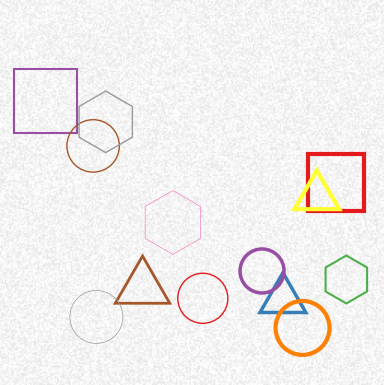[{"shape": "square", "thickness": 3, "radius": 0.37, "center": [0.873, 0.527]}, {"shape": "circle", "thickness": 1, "radius": 0.33, "center": [0.527, 0.225]}, {"shape": "triangle", "thickness": 2.5, "radius": 0.34, "center": [0.735, 0.223]}, {"shape": "hexagon", "thickness": 1.5, "radius": 0.31, "center": [0.9, 0.274]}, {"shape": "square", "thickness": 1.5, "radius": 0.41, "center": [0.118, 0.738]}, {"shape": "circle", "thickness": 2.5, "radius": 0.29, "center": [0.681, 0.296]}, {"shape": "circle", "thickness": 3, "radius": 0.35, "center": [0.786, 0.148]}, {"shape": "triangle", "thickness": 3, "radius": 0.34, "center": [0.823, 0.49]}, {"shape": "triangle", "thickness": 2, "radius": 0.41, "center": [0.37, 0.253]}, {"shape": "circle", "thickness": 1, "radius": 0.34, "center": [0.242, 0.621]}, {"shape": "hexagon", "thickness": 0.5, "radius": 0.41, "center": [0.449, 0.422]}, {"shape": "circle", "thickness": 0.5, "radius": 0.34, "center": [0.25, 0.177]}, {"shape": "hexagon", "thickness": 1, "radius": 0.4, "center": [0.275, 0.684]}]